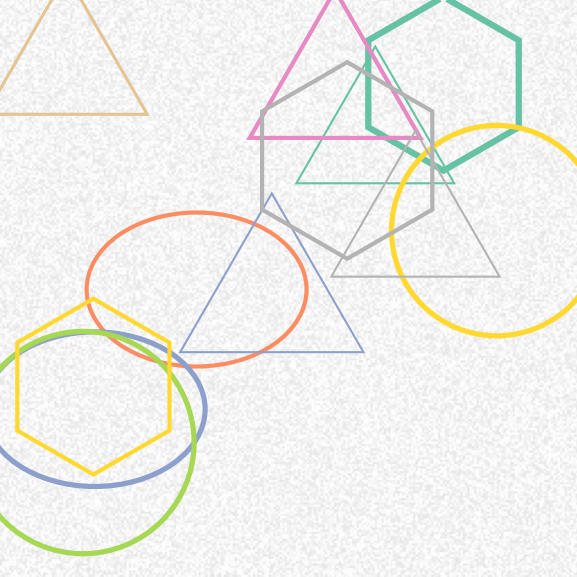[{"shape": "hexagon", "thickness": 3, "radius": 0.75, "center": [0.768, 0.854]}, {"shape": "triangle", "thickness": 1, "radius": 0.79, "center": [0.65, 0.761]}, {"shape": "oval", "thickness": 2, "radius": 0.95, "center": [0.34, 0.498]}, {"shape": "triangle", "thickness": 1, "radius": 0.92, "center": [0.471, 0.481]}, {"shape": "oval", "thickness": 2.5, "radius": 0.96, "center": [0.164, 0.291]}, {"shape": "triangle", "thickness": 2, "radius": 0.85, "center": [0.58, 0.846]}, {"shape": "circle", "thickness": 2.5, "radius": 0.96, "center": [0.144, 0.233]}, {"shape": "hexagon", "thickness": 2, "radius": 0.76, "center": [0.162, 0.33]}, {"shape": "circle", "thickness": 2.5, "radius": 0.91, "center": [0.86, 0.6]}, {"shape": "triangle", "thickness": 1.5, "radius": 0.81, "center": [0.115, 0.882]}, {"shape": "hexagon", "thickness": 2, "radius": 0.85, "center": [0.601, 0.721]}, {"shape": "triangle", "thickness": 1, "radius": 0.84, "center": [0.719, 0.604]}]